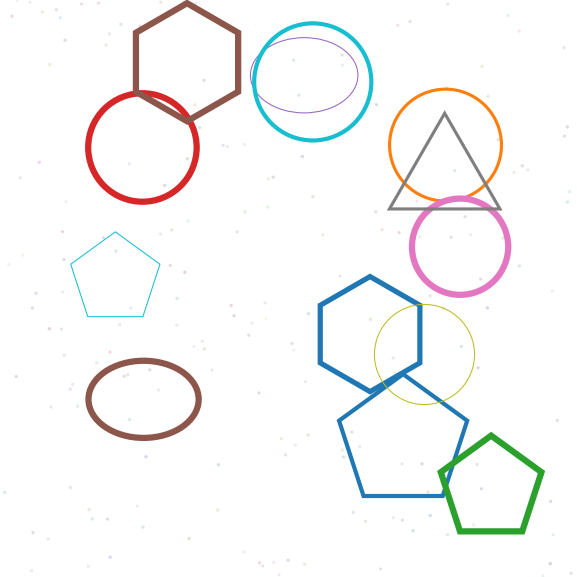[{"shape": "hexagon", "thickness": 2.5, "radius": 0.5, "center": [0.641, 0.421]}, {"shape": "pentagon", "thickness": 2, "radius": 0.58, "center": [0.698, 0.235]}, {"shape": "circle", "thickness": 1.5, "radius": 0.48, "center": [0.771, 0.748]}, {"shape": "pentagon", "thickness": 3, "radius": 0.46, "center": [0.85, 0.153]}, {"shape": "circle", "thickness": 3, "radius": 0.47, "center": [0.247, 0.744]}, {"shape": "oval", "thickness": 0.5, "radius": 0.47, "center": [0.527, 0.869]}, {"shape": "hexagon", "thickness": 3, "radius": 0.51, "center": [0.324, 0.891]}, {"shape": "oval", "thickness": 3, "radius": 0.48, "center": [0.249, 0.308]}, {"shape": "circle", "thickness": 3, "radius": 0.42, "center": [0.797, 0.572]}, {"shape": "triangle", "thickness": 1.5, "radius": 0.55, "center": [0.77, 0.693]}, {"shape": "circle", "thickness": 0.5, "radius": 0.43, "center": [0.735, 0.385]}, {"shape": "pentagon", "thickness": 0.5, "radius": 0.41, "center": [0.2, 0.517]}, {"shape": "circle", "thickness": 2, "radius": 0.51, "center": [0.542, 0.857]}]